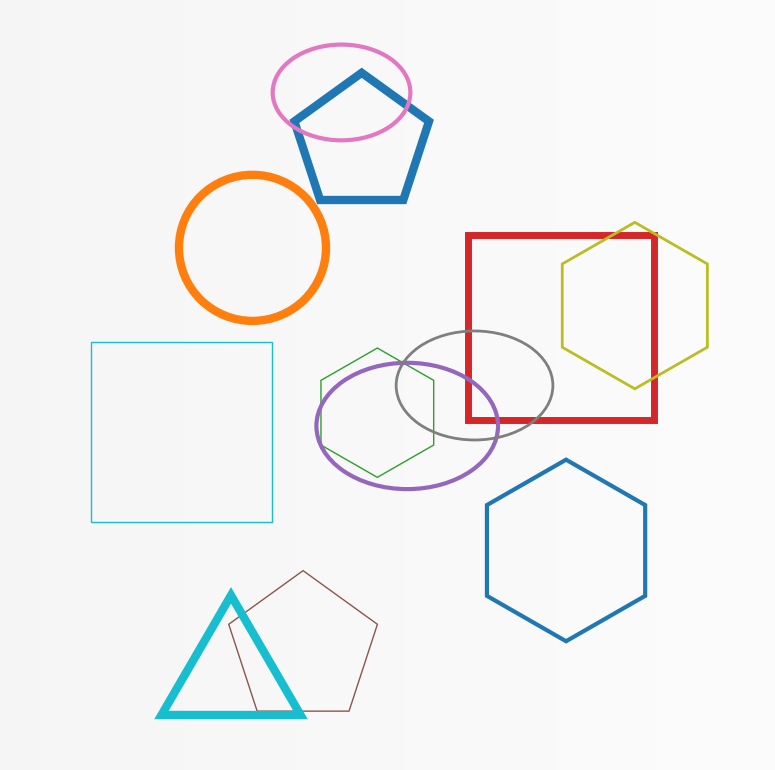[{"shape": "hexagon", "thickness": 1.5, "radius": 0.59, "center": [0.73, 0.285]}, {"shape": "pentagon", "thickness": 3, "radius": 0.46, "center": [0.467, 0.814]}, {"shape": "circle", "thickness": 3, "radius": 0.47, "center": [0.326, 0.678]}, {"shape": "hexagon", "thickness": 0.5, "radius": 0.42, "center": [0.487, 0.464]}, {"shape": "square", "thickness": 2.5, "radius": 0.6, "center": [0.724, 0.574]}, {"shape": "oval", "thickness": 1.5, "radius": 0.59, "center": [0.525, 0.447]}, {"shape": "pentagon", "thickness": 0.5, "radius": 0.5, "center": [0.391, 0.158]}, {"shape": "oval", "thickness": 1.5, "radius": 0.44, "center": [0.441, 0.88]}, {"shape": "oval", "thickness": 1, "radius": 0.51, "center": [0.612, 0.499]}, {"shape": "hexagon", "thickness": 1, "radius": 0.54, "center": [0.819, 0.603]}, {"shape": "triangle", "thickness": 3, "radius": 0.52, "center": [0.298, 0.123]}, {"shape": "square", "thickness": 0.5, "radius": 0.59, "center": [0.234, 0.439]}]